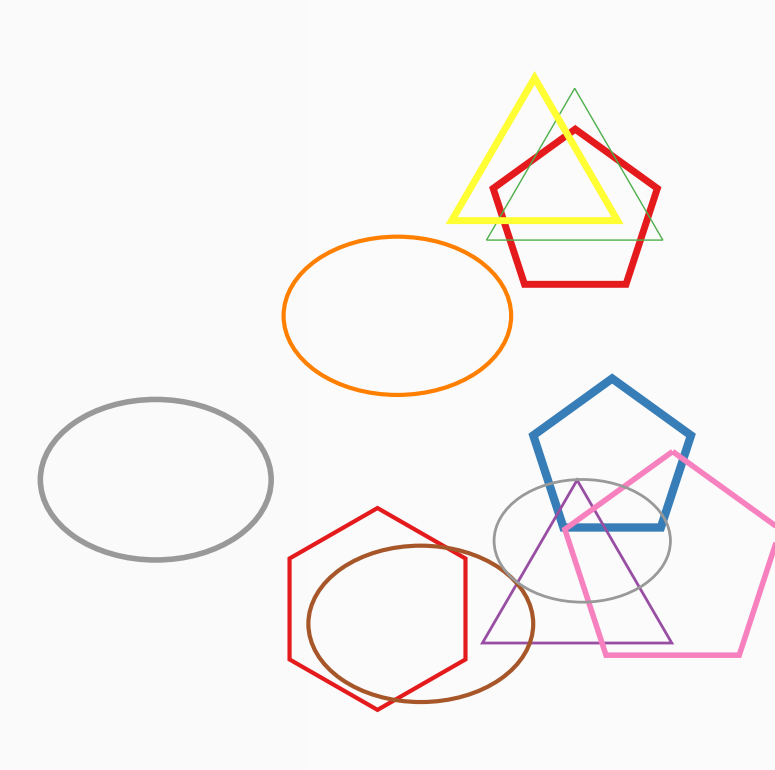[{"shape": "pentagon", "thickness": 2.5, "radius": 0.56, "center": [0.742, 0.721]}, {"shape": "hexagon", "thickness": 1.5, "radius": 0.66, "center": [0.487, 0.209]}, {"shape": "pentagon", "thickness": 3, "radius": 0.53, "center": [0.79, 0.401]}, {"shape": "triangle", "thickness": 0.5, "radius": 0.66, "center": [0.742, 0.754]}, {"shape": "triangle", "thickness": 1, "radius": 0.71, "center": [0.745, 0.235]}, {"shape": "oval", "thickness": 1.5, "radius": 0.73, "center": [0.513, 0.59]}, {"shape": "triangle", "thickness": 2.5, "radius": 0.62, "center": [0.69, 0.775]}, {"shape": "oval", "thickness": 1.5, "radius": 0.73, "center": [0.543, 0.19]}, {"shape": "pentagon", "thickness": 2, "radius": 0.73, "center": [0.868, 0.267]}, {"shape": "oval", "thickness": 2, "radius": 0.74, "center": [0.201, 0.377]}, {"shape": "oval", "thickness": 1, "radius": 0.57, "center": [0.751, 0.298]}]